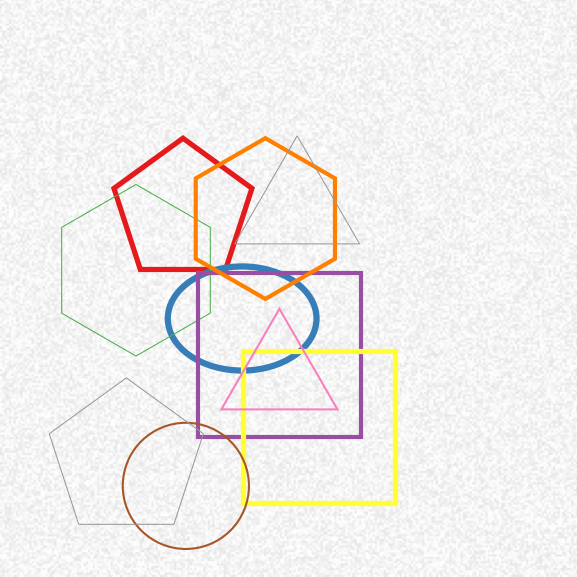[{"shape": "pentagon", "thickness": 2.5, "radius": 0.63, "center": [0.317, 0.634]}, {"shape": "oval", "thickness": 3, "radius": 0.64, "center": [0.419, 0.448]}, {"shape": "hexagon", "thickness": 0.5, "radius": 0.74, "center": [0.235, 0.531]}, {"shape": "square", "thickness": 2, "radius": 0.71, "center": [0.484, 0.385]}, {"shape": "hexagon", "thickness": 2, "radius": 0.7, "center": [0.459, 0.621]}, {"shape": "square", "thickness": 2.5, "radius": 0.66, "center": [0.552, 0.26]}, {"shape": "circle", "thickness": 1, "radius": 0.55, "center": [0.322, 0.158]}, {"shape": "triangle", "thickness": 1, "radius": 0.58, "center": [0.484, 0.348]}, {"shape": "pentagon", "thickness": 0.5, "radius": 0.7, "center": [0.219, 0.205]}, {"shape": "triangle", "thickness": 0.5, "radius": 0.62, "center": [0.515, 0.639]}]